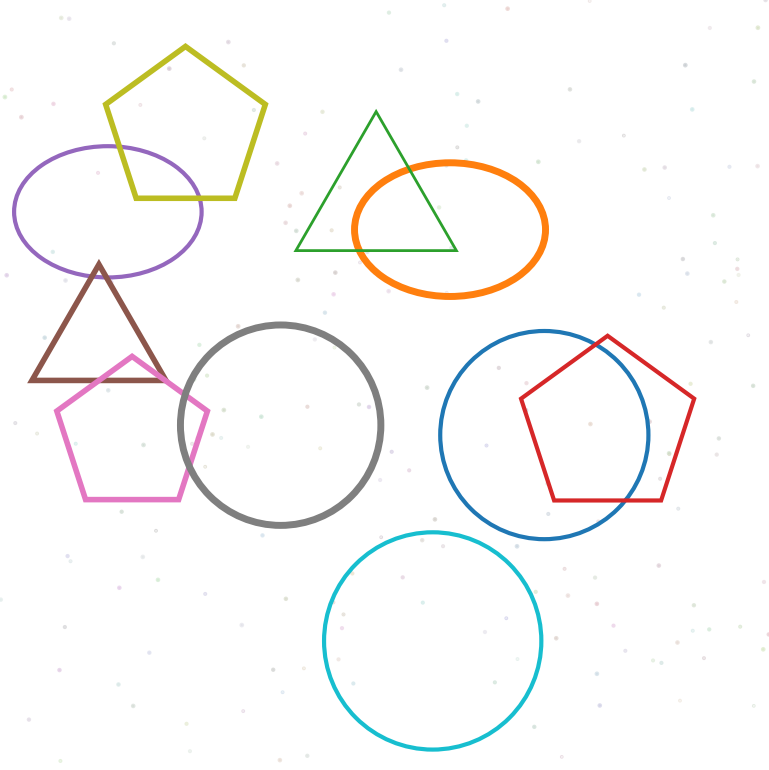[{"shape": "circle", "thickness": 1.5, "radius": 0.68, "center": [0.707, 0.435]}, {"shape": "oval", "thickness": 2.5, "radius": 0.62, "center": [0.584, 0.702]}, {"shape": "triangle", "thickness": 1, "radius": 0.6, "center": [0.488, 0.735]}, {"shape": "pentagon", "thickness": 1.5, "radius": 0.59, "center": [0.789, 0.446]}, {"shape": "oval", "thickness": 1.5, "radius": 0.61, "center": [0.14, 0.725]}, {"shape": "triangle", "thickness": 2, "radius": 0.5, "center": [0.128, 0.556]}, {"shape": "pentagon", "thickness": 2, "radius": 0.51, "center": [0.172, 0.434]}, {"shape": "circle", "thickness": 2.5, "radius": 0.65, "center": [0.364, 0.448]}, {"shape": "pentagon", "thickness": 2, "radius": 0.55, "center": [0.241, 0.831]}, {"shape": "circle", "thickness": 1.5, "radius": 0.71, "center": [0.562, 0.168]}]